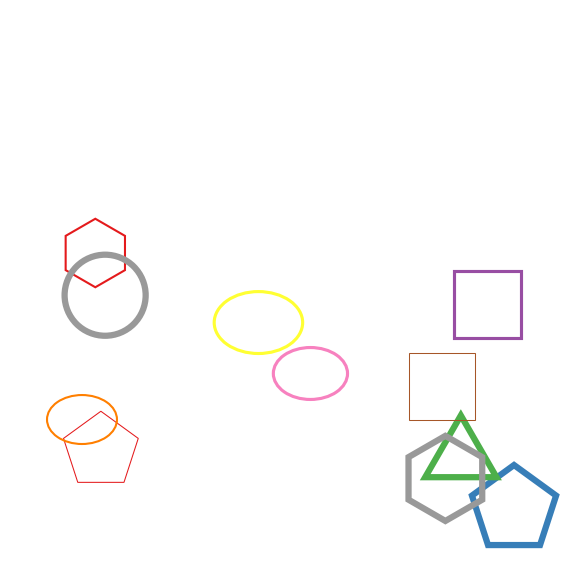[{"shape": "hexagon", "thickness": 1, "radius": 0.3, "center": [0.165, 0.561]}, {"shape": "pentagon", "thickness": 0.5, "radius": 0.34, "center": [0.175, 0.219]}, {"shape": "pentagon", "thickness": 3, "radius": 0.38, "center": [0.89, 0.117]}, {"shape": "triangle", "thickness": 3, "radius": 0.36, "center": [0.798, 0.208]}, {"shape": "square", "thickness": 1.5, "radius": 0.29, "center": [0.844, 0.471]}, {"shape": "oval", "thickness": 1, "radius": 0.3, "center": [0.142, 0.273]}, {"shape": "oval", "thickness": 1.5, "radius": 0.38, "center": [0.447, 0.441]}, {"shape": "square", "thickness": 0.5, "radius": 0.29, "center": [0.765, 0.33]}, {"shape": "oval", "thickness": 1.5, "radius": 0.32, "center": [0.538, 0.352]}, {"shape": "hexagon", "thickness": 3, "radius": 0.37, "center": [0.771, 0.171]}, {"shape": "circle", "thickness": 3, "radius": 0.35, "center": [0.182, 0.488]}]